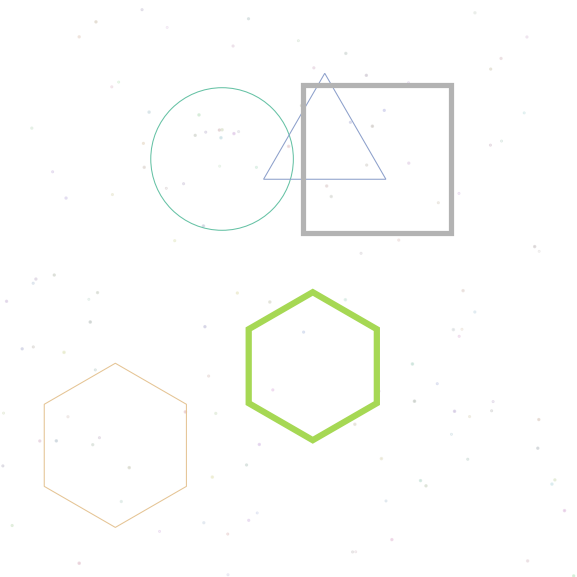[{"shape": "circle", "thickness": 0.5, "radius": 0.62, "center": [0.385, 0.724]}, {"shape": "triangle", "thickness": 0.5, "radius": 0.61, "center": [0.562, 0.75]}, {"shape": "hexagon", "thickness": 3, "radius": 0.64, "center": [0.542, 0.365]}, {"shape": "hexagon", "thickness": 0.5, "radius": 0.71, "center": [0.2, 0.228]}, {"shape": "square", "thickness": 2.5, "radius": 0.64, "center": [0.653, 0.725]}]